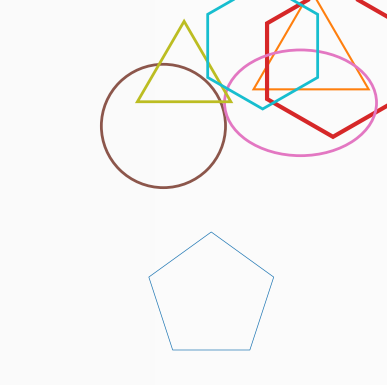[{"shape": "pentagon", "thickness": 0.5, "radius": 0.85, "center": [0.545, 0.228]}, {"shape": "triangle", "thickness": 1.5, "radius": 0.86, "center": [0.803, 0.854]}, {"shape": "hexagon", "thickness": 3, "radius": 0.98, "center": [0.859, 0.841]}, {"shape": "circle", "thickness": 2, "radius": 0.8, "center": [0.422, 0.673]}, {"shape": "oval", "thickness": 2, "radius": 0.98, "center": [0.776, 0.733]}, {"shape": "triangle", "thickness": 2, "radius": 0.7, "center": [0.475, 0.805]}, {"shape": "hexagon", "thickness": 2, "radius": 0.82, "center": [0.678, 0.881]}]